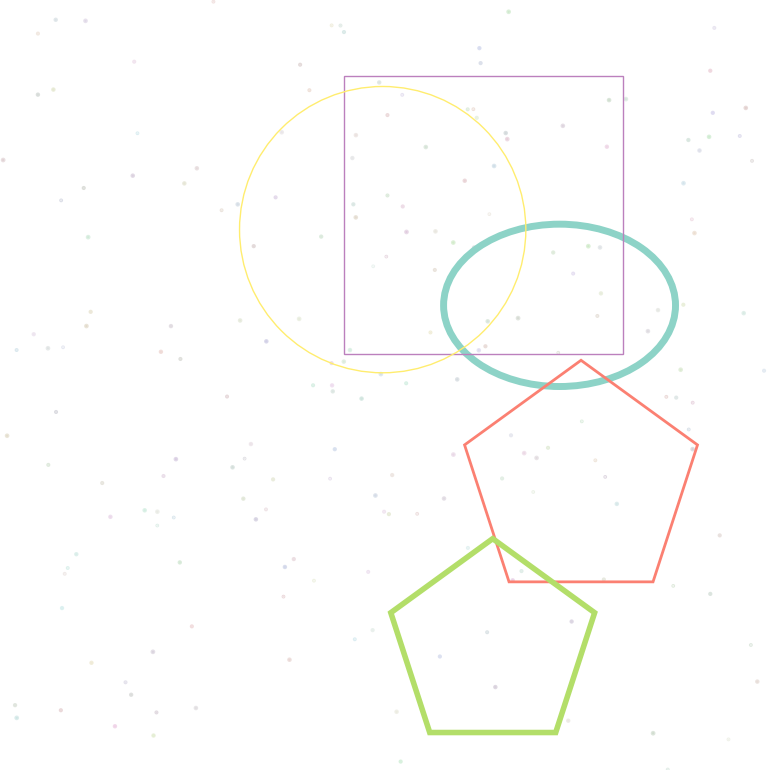[{"shape": "oval", "thickness": 2.5, "radius": 0.75, "center": [0.727, 0.603]}, {"shape": "pentagon", "thickness": 1, "radius": 0.8, "center": [0.755, 0.373]}, {"shape": "pentagon", "thickness": 2, "radius": 0.7, "center": [0.64, 0.161]}, {"shape": "square", "thickness": 0.5, "radius": 0.9, "center": [0.628, 0.721]}, {"shape": "circle", "thickness": 0.5, "radius": 0.93, "center": [0.497, 0.702]}]